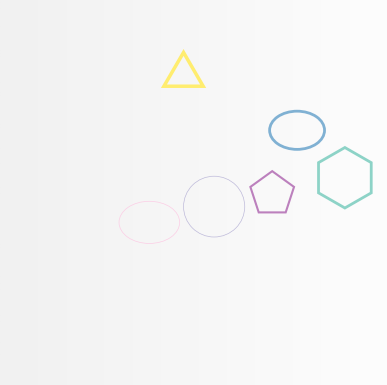[{"shape": "hexagon", "thickness": 2, "radius": 0.39, "center": [0.89, 0.538]}, {"shape": "circle", "thickness": 0.5, "radius": 0.39, "center": [0.553, 0.463]}, {"shape": "oval", "thickness": 2, "radius": 0.35, "center": [0.767, 0.662]}, {"shape": "oval", "thickness": 0.5, "radius": 0.39, "center": [0.385, 0.422]}, {"shape": "pentagon", "thickness": 1.5, "radius": 0.3, "center": [0.702, 0.496]}, {"shape": "triangle", "thickness": 2.5, "radius": 0.29, "center": [0.474, 0.805]}]